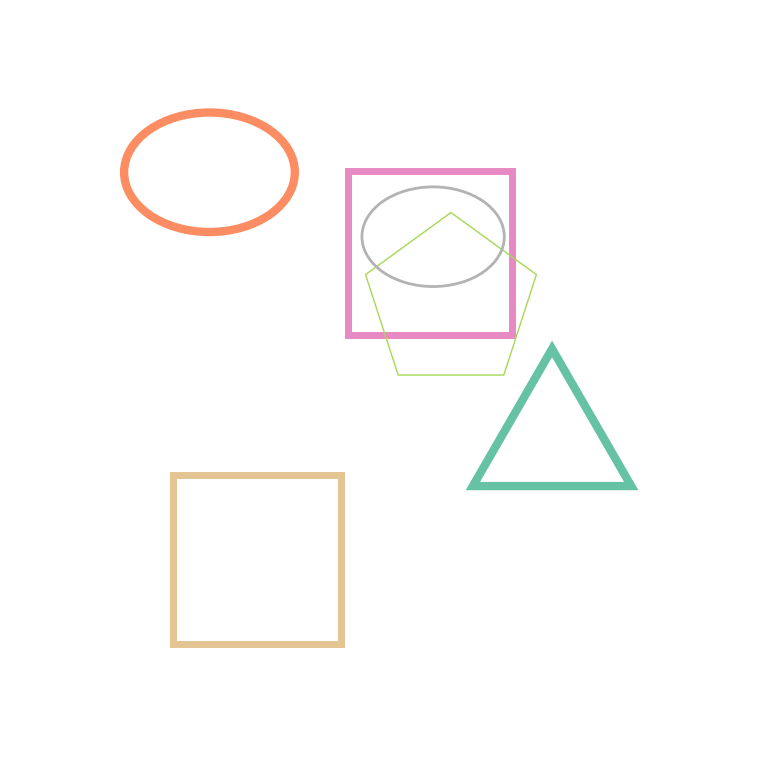[{"shape": "triangle", "thickness": 3, "radius": 0.59, "center": [0.717, 0.428]}, {"shape": "oval", "thickness": 3, "radius": 0.55, "center": [0.272, 0.776]}, {"shape": "square", "thickness": 2.5, "radius": 0.53, "center": [0.558, 0.671]}, {"shape": "pentagon", "thickness": 0.5, "radius": 0.58, "center": [0.586, 0.607]}, {"shape": "square", "thickness": 2.5, "radius": 0.55, "center": [0.334, 0.273]}, {"shape": "oval", "thickness": 1, "radius": 0.46, "center": [0.562, 0.693]}]